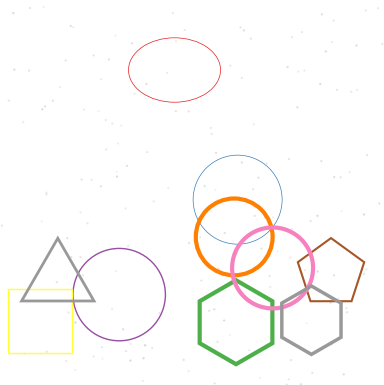[{"shape": "oval", "thickness": 0.5, "radius": 0.6, "center": [0.453, 0.818]}, {"shape": "circle", "thickness": 0.5, "radius": 0.58, "center": [0.617, 0.481]}, {"shape": "hexagon", "thickness": 3, "radius": 0.55, "center": [0.613, 0.163]}, {"shape": "circle", "thickness": 1, "radius": 0.6, "center": [0.31, 0.235]}, {"shape": "circle", "thickness": 3, "radius": 0.5, "center": [0.608, 0.385]}, {"shape": "square", "thickness": 1, "radius": 0.42, "center": [0.104, 0.167]}, {"shape": "pentagon", "thickness": 1.5, "radius": 0.45, "center": [0.86, 0.291]}, {"shape": "circle", "thickness": 3, "radius": 0.53, "center": [0.708, 0.304]}, {"shape": "triangle", "thickness": 2, "radius": 0.54, "center": [0.15, 0.273]}, {"shape": "hexagon", "thickness": 2.5, "radius": 0.44, "center": [0.809, 0.168]}]